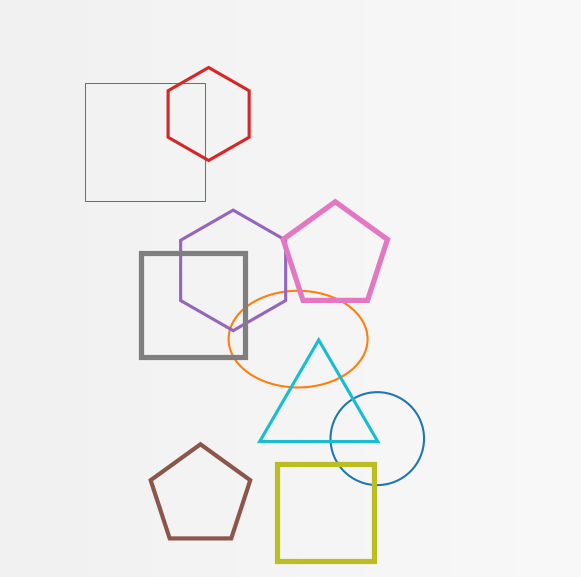[{"shape": "circle", "thickness": 1, "radius": 0.4, "center": [0.649, 0.24]}, {"shape": "oval", "thickness": 1, "radius": 0.6, "center": [0.513, 0.412]}, {"shape": "square", "thickness": 0.5, "radius": 0.51, "center": [0.25, 0.753]}, {"shape": "hexagon", "thickness": 1.5, "radius": 0.4, "center": [0.359, 0.802]}, {"shape": "hexagon", "thickness": 1.5, "radius": 0.52, "center": [0.401, 0.531]}, {"shape": "pentagon", "thickness": 2, "radius": 0.45, "center": [0.345, 0.14]}, {"shape": "pentagon", "thickness": 2.5, "radius": 0.47, "center": [0.577, 0.555]}, {"shape": "square", "thickness": 2.5, "radius": 0.45, "center": [0.333, 0.471]}, {"shape": "square", "thickness": 2.5, "radius": 0.42, "center": [0.56, 0.112]}, {"shape": "triangle", "thickness": 1.5, "radius": 0.59, "center": [0.548, 0.293]}]